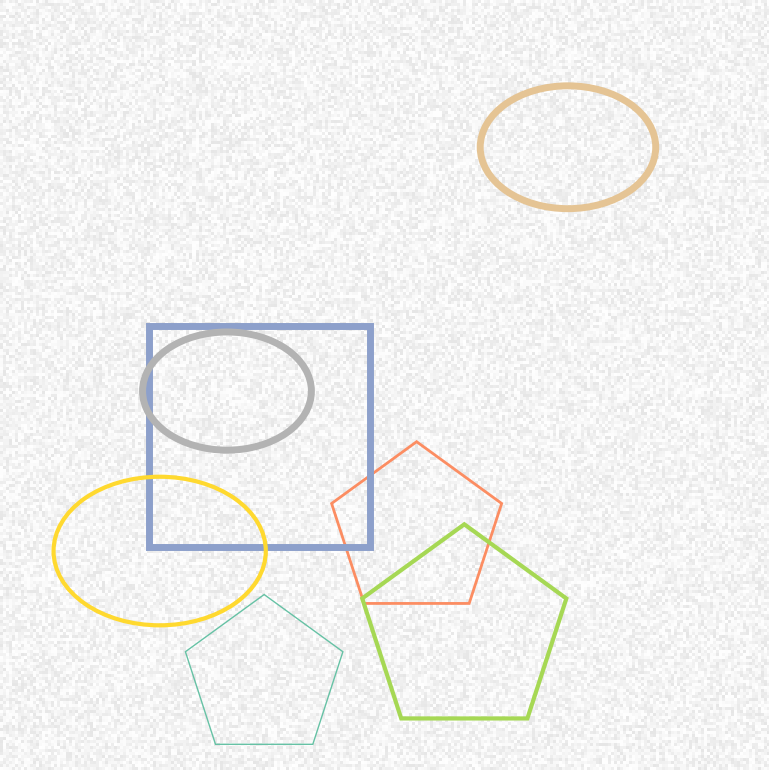[{"shape": "pentagon", "thickness": 0.5, "radius": 0.54, "center": [0.343, 0.12]}, {"shape": "pentagon", "thickness": 1, "radius": 0.58, "center": [0.541, 0.31]}, {"shape": "square", "thickness": 2.5, "radius": 0.72, "center": [0.337, 0.433]}, {"shape": "pentagon", "thickness": 1.5, "radius": 0.7, "center": [0.603, 0.18]}, {"shape": "oval", "thickness": 1.5, "radius": 0.69, "center": [0.207, 0.284]}, {"shape": "oval", "thickness": 2.5, "radius": 0.57, "center": [0.738, 0.809]}, {"shape": "oval", "thickness": 2.5, "radius": 0.55, "center": [0.295, 0.492]}]